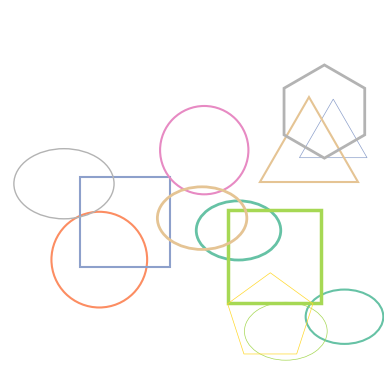[{"shape": "oval", "thickness": 2, "radius": 0.55, "center": [0.619, 0.401]}, {"shape": "oval", "thickness": 1.5, "radius": 0.5, "center": [0.895, 0.177]}, {"shape": "circle", "thickness": 1.5, "radius": 0.62, "center": [0.258, 0.326]}, {"shape": "square", "thickness": 1.5, "radius": 0.58, "center": [0.324, 0.423]}, {"shape": "triangle", "thickness": 0.5, "radius": 0.51, "center": [0.866, 0.641]}, {"shape": "circle", "thickness": 1.5, "radius": 0.57, "center": [0.531, 0.61]}, {"shape": "square", "thickness": 2.5, "radius": 0.61, "center": [0.712, 0.334]}, {"shape": "oval", "thickness": 0.5, "radius": 0.54, "center": [0.742, 0.14]}, {"shape": "pentagon", "thickness": 0.5, "radius": 0.58, "center": [0.702, 0.175]}, {"shape": "oval", "thickness": 2, "radius": 0.58, "center": [0.525, 0.433]}, {"shape": "triangle", "thickness": 1.5, "radius": 0.74, "center": [0.803, 0.601]}, {"shape": "oval", "thickness": 1, "radius": 0.65, "center": [0.166, 0.523]}, {"shape": "hexagon", "thickness": 2, "radius": 0.61, "center": [0.843, 0.71]}]